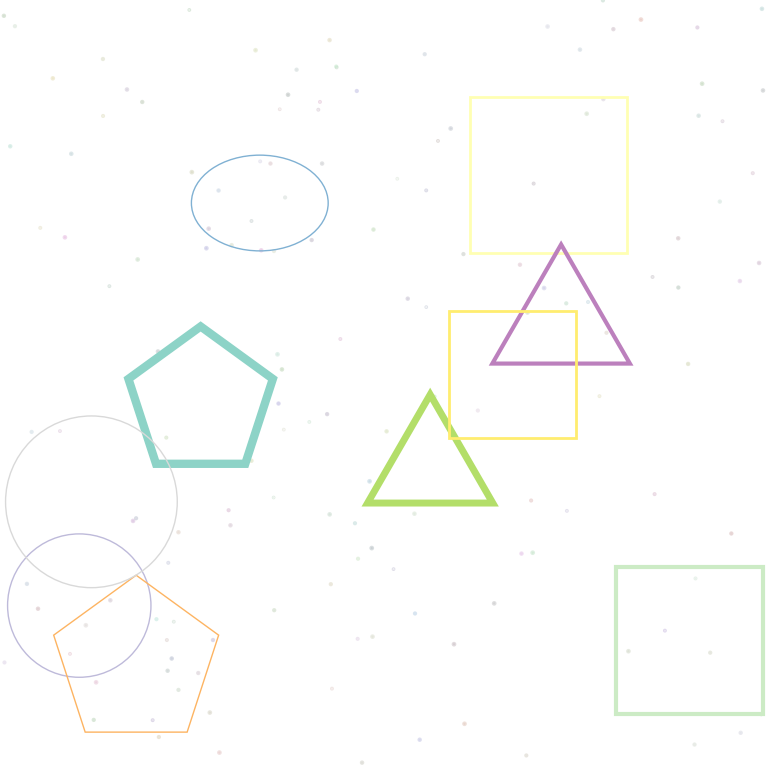[{"shape": "pentagon", "thickness": 3, "radius": 0.49, "center": [0.261, 0.477]}, {"shape": "square", "thickness": 1, "radius": 0.51, "center": [0.713, 0.772]}, {"shape": "circle", "thickness": 0.5, "radius": 0.47, "center": [0.103, 0.214]}, {"shape": "oval", "thickness": 0.5, "radius": 0.44, "center": [0.337, 0.736]}, {"shape": "pentagon", "thickness": 0.5, "radius": 0.56, "center": [0.177, 0.14]}, {"shape": "triangle", "thickness": 2.5, "radius": 0.47, "center": [0.559, 0.394]}, {"shape": "circle", "thickness": 0.5, "radius": 0.56, "center": [0.119, 0.348]}, {"shape": "triangle", "thickness": 1.5, "radius": 0.52, "center": [0.729, 0.579]}, {"shape": "square", "thickness": 1.5, "radius": 0.48, "center": [0.896, 0.169]}, {"shape": "square", "thickness": 1, "radius": 0.41, "center": [0.666, 0.513]}]